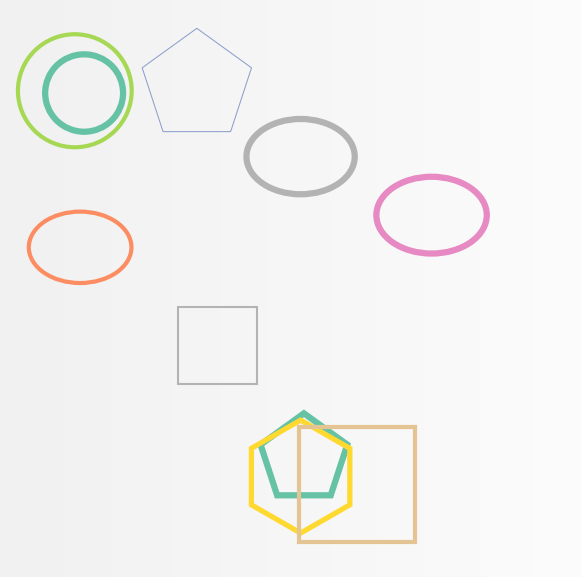[{"shape": "circle", "thickness": 3, "radius": 0.34, "center": [0.145, 0.838]}, {"shape": "pentagon", "thickness": 3, "radius": 0.39, "center": [0.523, 0.205]}, {"shape": "oval", "thickness": 2, "radius": 0.44, "center": [0.138, 0.571]}, {"shape": "pentagon", "thickness": 0.5, "radius": 0.49, "center": [0.339, 0.851]}, {"shape": "oval", "thickness": 3, "radius": 0.47, "center": [0.742, 0.627]}, {"shape": "circle", "thickness": 2, "radius": 0.49, "center": [0.129, 0.842]}, {"shape": "hexagon", "thickness": 2.5, "radius": 0.49, "center": [0.517, 0.174]}, {"shape": "square", "thickness": 2, "radius": 0.5, "center": [0.614, 0.16]}, {"shape": "oval", "thickness": 3, "radius": 0.47, "center": [0.517, 0.728]}, {"shape": "square", "thickness": 1, "radius": 0.34, "center": [0.374, 0.401]}]